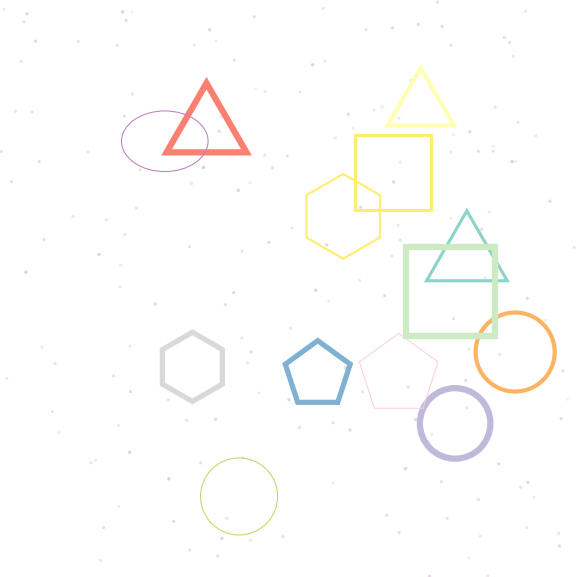[{"shape": "triangle", "thickness": 1.5, "radius": 0.4, "center": [0.808, 0.553]}, {"shape": "triangle", "thickness": 2, "radius": 0.33, "center": [0.729, 0.815]}, {"shape": "circle", "thickness": 3, "radius": 0.31, "center": [0.788, 0.266]}, {"shape": "triangle", "thickness": 3, "radius": 0.4, "center": [0.358, 0.775]}, {"shape": "pentagon", "thickness": 2.5, "radius": 0.3, "center": [0.55, 0.35]}, {"shape": "circle", "thickness": 2, "radius": 0.34, "center": [0.892, 0.39]}, {"shape": "circle", "thickness": 0.5, "radius": 0.33, "center": [0.414, 0.139]}, {"shape": "pentagon", "thickness": 0.5, "radius": 0.36, "center": [0.69, 0.35]}, {"shape": "hexagon", "thickness": 2.5, "radius": 0.3, "center": [0.333, 0.364]}, {"shape": "oval", "thickness": 0.5, "radius": 0.37, "center": [0.285, 0.755]}, {"shape": "square", "thickness": 3, "radius": 0.38, "center": [0.78, 0.495]}, {"shape": "square", "thickness": 1.5, "radius": 0.33, "center": [0.681, 0.7]}, {"shape": "hexagon", "thickness": 1, "radius": 0.37, "center": [0.594, 0.625]}]